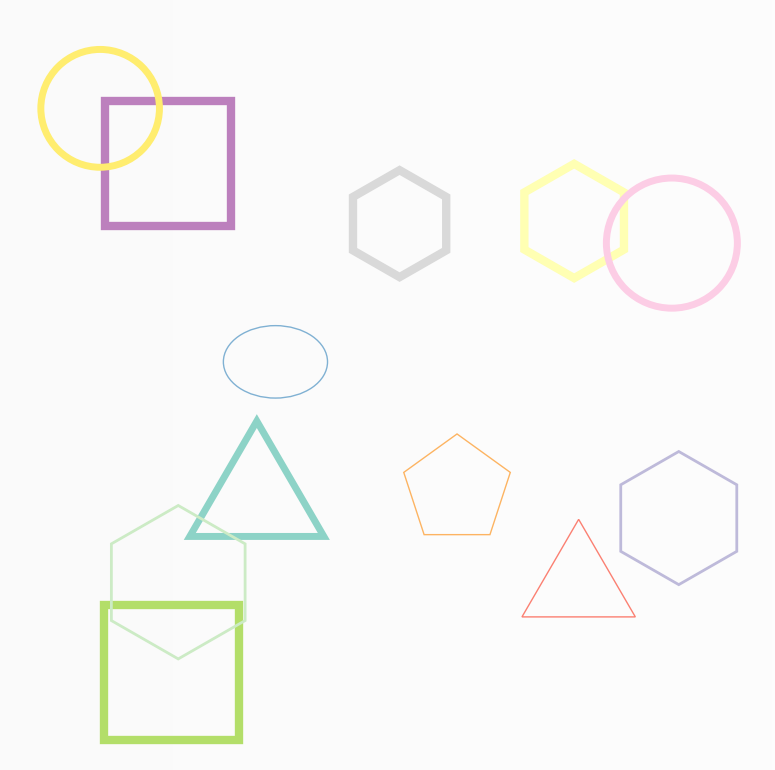[{"shape": "triangle", "thickness": 2.5, "radius": 0.5, "center": [0.331, 0.353]}, {"shape": "hexagon", "thickness": 3, "radius": 0.37, "center": [0.741, 0.713]}, {"shape": "hexagon", "thickness": 1, "radius": 0.43, "center": [0.876, 0.327]}, {"shape": "triangle", "thickness": 0.5, "radius": 0.42, "center": [0.747, 0.241]}, {"shape": "oval", "thickness": 0.5, "radius": 0.34, "center": [0.355, 0.53]}, {"shape": "pentagon", "thickness": 0.5, "radius": 0.36, "center": [0.59, 0.364]}, {"shape": "square", "thickness": 3, "radius": 0.44, "center": [0.221, 0.127]}, {"shape": "circle", "thickness": 2.5, "radius": 0.42, "center": [0.867, 0.684]}, {"shape": "hexagon", "thickness": 3, "radius": 0.35, "center": [0.516, 0.71]}, {"shape": "square", "thickness": 3, "radius": 0.41, "center": [0.216, 0.788]}, {"shape": "hexagon", "thickness": 1, "radius": 0.5, "center": [0.23, 0.244]}, {"shape": "circle", "thickness": 2.5, "radius": 0.38, "center": [0.129, 0.859]}]